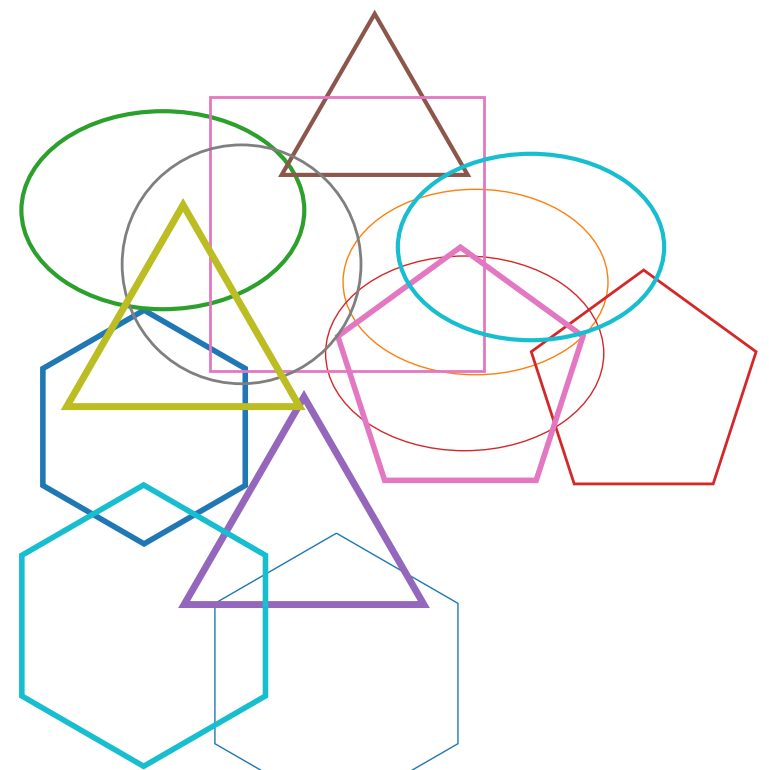[{"shape": "hexagon", "thickness": 0.5, "radius": 0.91, "center": [0.437, 0.125]}, {"shape": "hexagon", "thickness": 2, "radius": 0.76, "center": [0.187, 0.445]}, {"shape": "oval", "thickness": 0.5, "radius": 0.86, "center": [0.618, 0.634]}, {"shape": "oval", "thickness": 1.5, "radius": 0.92, "center": [0.211, 0.727]}, {"shape": "pentagon", "thickness": 1, "radius": 0.77, "center": [0.836, 0.496]}, {"shape": "oval", "thickness": 0.5, "radius": 0.9, "center": [0.603, 0.541]}, {"shape": "triangle", "thickness": 2.5, "radius": 0.9, "center": [0.395, 0.305]}, {"shape": "triangle", "thickness": 1.5, "radius": 0.7, "center": [0.487, 0.843]}, {"shape": "pentagon", "thickness": 2, "radius": 0.84, "center": [0.598, 0.512]}, {"shape": "square", "thickness": 1, "radius": 0.89, "center": [0.451, 0.696]}, {"shape": "circle", "thickness": 1, "radius": 0.78, "center": [0.314, 0.657]}, {"shape": "triangle", "thickness": 2.5, "radius": 0.87, "center": [0.238, 0.559]}, {"shape": "oval", "thickness": 1.5, "radius": 0.86, "center": [0.69, 0.679]}, {"shape": "hexagon", "thickness": 2, "radius": 0.91, "center": [0.187, 0.187]}]